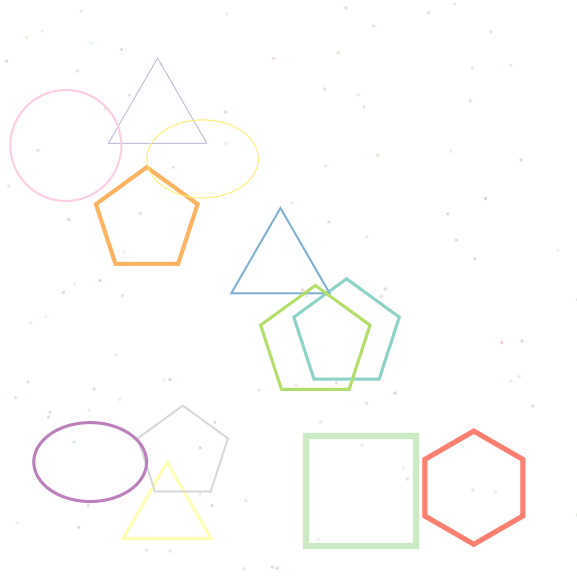[{"shape": "pentagon", "thickness": 1.5, "radius": 0.48, "center": [0.6, 0.42]}, {"shape": "triangle", "thickness": 1.5, "radius": 0.44, "center": [0.289, 0.111]}, {"shape": "triangle", "thickness": 0.5, "radius": 0.49, "center": [0.273, 0.8]}, {"shape": "hexagon", "thickness": 2.5, "radius": 0.49, "center": [0.82, 0.155]}, {"shape": "triangle", "thickness": 1, "radius": 0.49, "center": [0.486, 0.54]}, {"shape": "pentagon", "thickness": 2, "radius": 0.46, "center": [0.254, 0.617]}, {"shape": "pentagon", "thickness": 1.5, "radius": 0.5, "center": [0.546, 0.405]}, {"shape": "circle", "thickness": 1, "radius": 0.48, "center": [0.114, 0.747]}, {"shape": "pentagon", "thickness": 1, "radius": 0.41, "center": [0.317, 0.215]}, {"shape": "oval", "thickness": 1.5, "radius": 0.49, "center": [0.156, 0.199]}, {"shape": "square", "thickness": 3, "radius": 0.47, "center": [0.625, 0.149]}, {"shape": "oval", "thickness": 0.5, "radius": 0.48, "center": [0.351, 0.724]}]